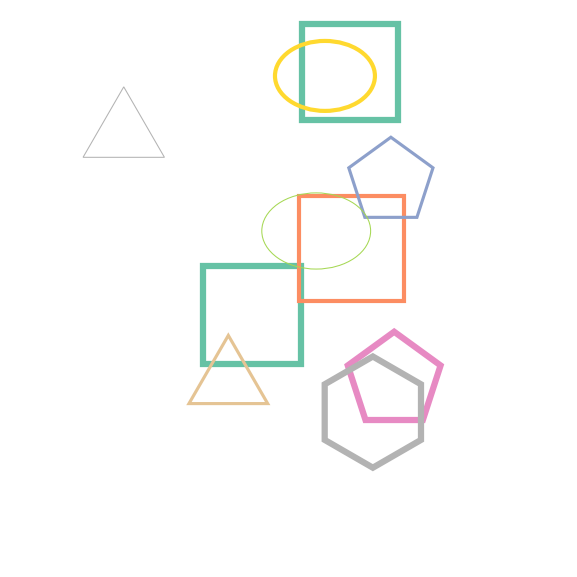[{"shape": "square", "thickness": 3, "radius": 0.42, "center": [0.607, 0.874]}, {"shape": "square", "thickness": 3, "radius": 0.42, "center": [0.436, 0.454]}, {"shape": "square", "thickness": 2, "radius": 0.46, "center": [0.609, 0.569]}, {"shape": "pentagon", "thickness": 1.5, "radius": 0.38, "center": [0.677, 0.685]}, {"shape": "pentagon", "thickness": 3, "radius": 0.42, "center": [0.683, 0.34]}, {"shape": "oval", "thickness": 0.5, "radius": 0.47, "center": [0.548, 0.599]}, {"shape": "oval", "thickness": 2, "radius": 0.43, "center": [0.563, 0.868]}, {"shape": "triangle", "thickness": 1.5, "radius": 0.39, "center": [0.395, 0.34]}, {"shape": "triangle", "thickness": 0.5, "radius": 0.41, "center": [0.214, 0.767]}, {"shape": "hexagon", "thickness": 3, "radius": 0.48, "center": [0.646, 0.286]}]